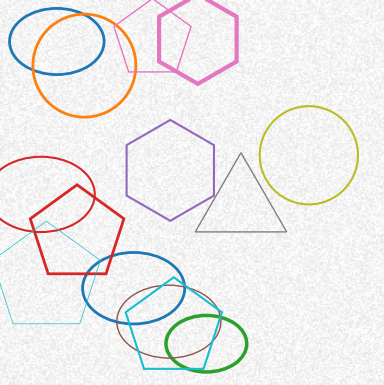[{"shape": "oval", "thickness": 2, "radius": 0.66, "center": [0.347, 0.251]}, {"shape": "oval", "thickness": 2, "radius": 0.61, "center": [0.148, 0.892]}, {"shape": "circle", "thickness": 2, "radius": 0.67, "center": [0.219, 0.83]}, {"shape": "oval", "thickness": 2.5, "radius": 0.52, "center": [0.536, 0.107]}, {"shape": "oval", "thickness": 1.5, "radius": 0.7, "center": [0.106, 0.495]}, {"shape": "pentagon", "thickness": 2, "radius": 0.64, "center": [0.2, 0.392]}, {"shape": "hexagon", "thickness": 1.5, "radius": 0.65, "center": [0.442, 0.557]}, {"shape": "oval", "thickness": 1, "radius": 0.68, "center": [0.439, 0.165]}, {"shape": "pentagon", "thickness": 1, "radius": 0.53, "center": [0.396, 0.898]}, {"shape": "hexagon", "thickness": 3, "radius": 0.58, "center": [0.514, 0.898]}, {"shape": "triangle", "thickness": 1, "radius": 0.69, "center": [0.626, 0.466]}, {"shape": "circle", "thickness": 1.5, "radius": 0.64, "center": [0.802, 0.597]}, {"shape": "pentagon", "thickness": 0.5, "radius": 0.74, "center": [0.121, 0.278]}, {"shape": "pentagon", "thickness": 1.5, "radius": 0.66, "center": [0.451, 0.148]}]